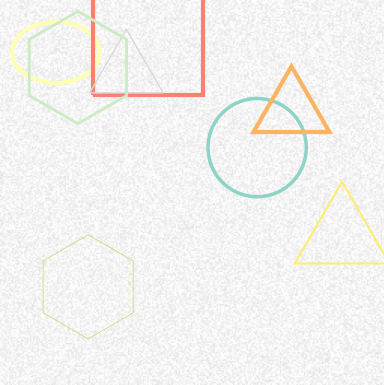[{"shape": "circle", "thickness": 2.5, "radius": 0.64, "center": [0.668, 0.617]}, {"shape": "oval", "thickness": 3, "radius": 0.57, "center": [0.145, 0.864]}, {"shape": "square", "thickness": 3, "radius": 0.71, "center": [0.385, 0.895]}, {"shape": "triangle", "thickness": 3, "radius": 0.57, "center": [0.757, 0.714]}, {"shape": "hexagon", "thickness": 0.5, "radius": 0.68, "center": [0.229, 0.255]}, {"shape": "triangle", "thickness": 1, "radius": 0.55, "center": [0.328, 0.814]}, {"shape": "hexagon", "thickness": 2, "radius": 0.73, "center": [0.202, 0.825]}, {"shape": "triangle", "thickness": 1.5, "radius": 0.71, "center": [0.889, 0.386]}]